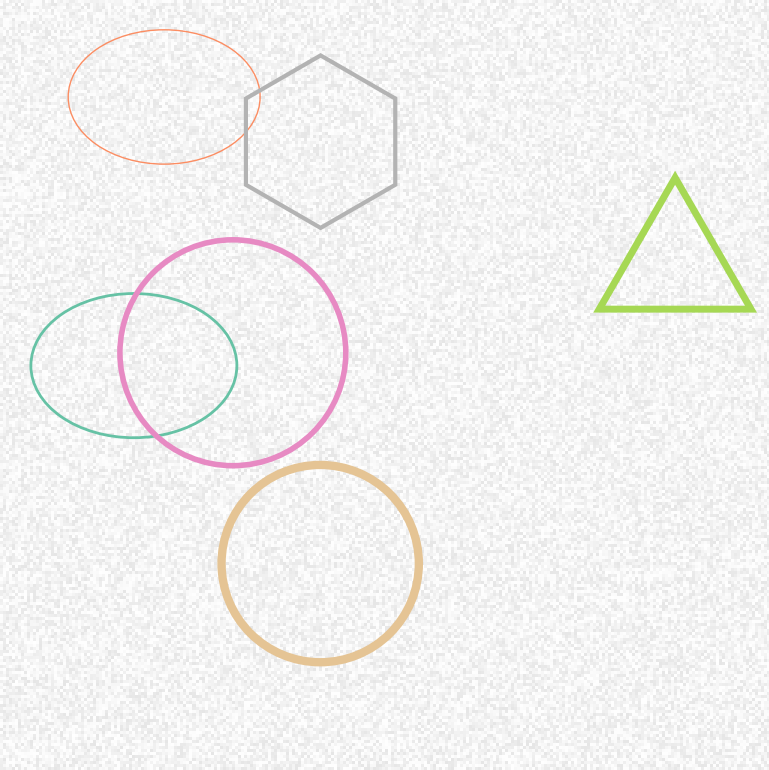[{"shape": "oval", "thickness": 1, "radius": 0.67, "center": [0.174, 0.525]}, {"shape": "oval", "thickness": 0.5, "radius": 0.62, "center": [0.213, 0.874]}, {"shape": "circle", "thickness": 2, "radius": 0.73, "center": [0.302, 0.542]}, {"shape": "triangle", "thickness": 2.5, "radius": 0.57, "center": [0.877, 0.655]}, {"shape": "circle", "thickness": 3, "radius": 0.64, "center": [0.416, 0.268]}, {"shape": "hexagon", "thickness": 1.5, "radius": 0.56, "center": [0.416, 0.816]}]